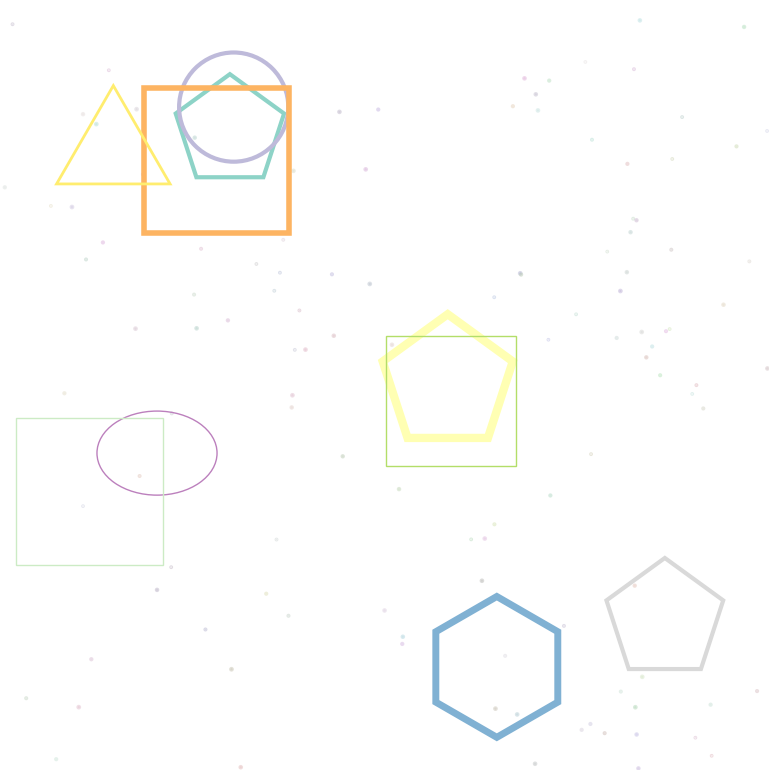[{"shape": "pentagon", "thickness": 1.5, "radius": 0.37, "center": [0.299, 0.83]}, {"shape": "pentagon", "thickness": 3, "radius": 0.44, "center": [0.581, 0.503]}, {"shape": "circle", "thickness": 1.5, "radius": 0.35, "center": [0.304, 0.861]}, {"shape": "hexagon", "thickness": 2.5, "radius": 0.46, "center": [0.645, 0.134]}, {"shape": "square", "thickness": 2, "radius": 0.47, "center": [0.281, 0.792]}, {"shape": "square", "thickness": 0.5, "radius": 0.42, "center": [0.585, 0.479]}, {"shape": "pentagon", "thickness": 1.5, "radius": 0.4, "center": [0.863, 0.196]}, {"shape": "oval", "thickness": 0.5, "radius": 0.39, "center": [0.204, 0.412]}, {"shape": "square", "thickness": 0.5, "radius": 0.48, "center": [0.116, 0.362]}, {"shape": "triangle", "thickness": 1, "radius": 0.43, "center": [0.147, 0.804]}]